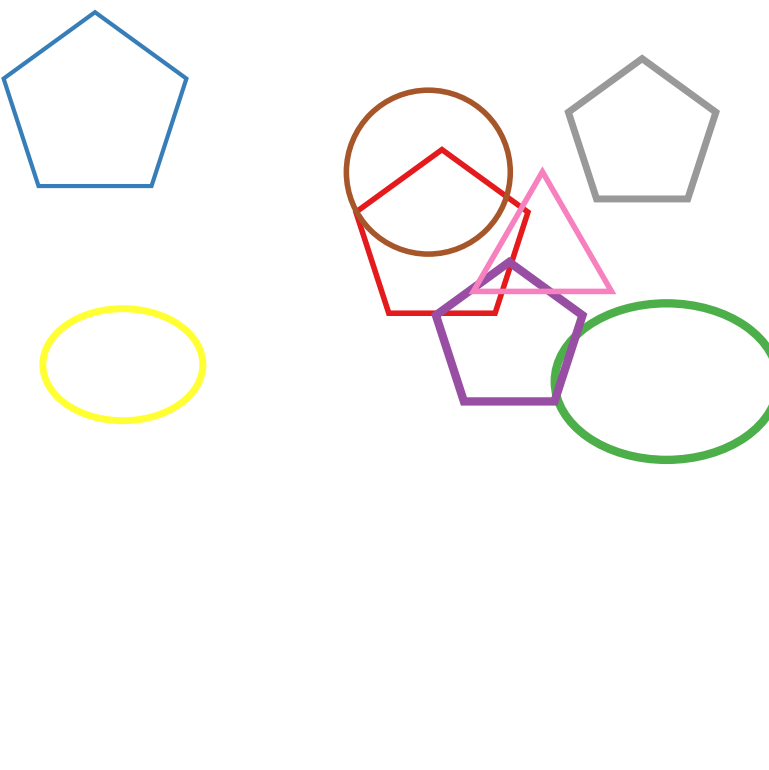[{"shape": "pentagon", "thickness": 2, "radius": 0.59, "center": [0.574, 0.688]}, {"shape": "pentagon", "thickness": 1.5, "radius": 0.62, "center": [0.123, 0.859]}, {"shape": "oval", "thickness": 3, "radius": 0.73, "center": [0.866, 0.504]}, {"shape": "pentagon", "thickness": 3, "radius": 0.5, "center": [0.661, 0.56]}, {"shape": "oval", "thickness": 2.5, "radius": 0.52, "center": [0.16, 0.526]}, {"shape": "circle", "thickness": 2, "radius": 0.53, "center": [0.556, 0.776]}, {"shape": "triangle", "thickness": 2, "radius": 0.52, "center": [0.704, 0.673]}, {"shape": "pentagon", "thickness": 2.5, "radius": 0.5, "center": [0.834, 0.823]}]